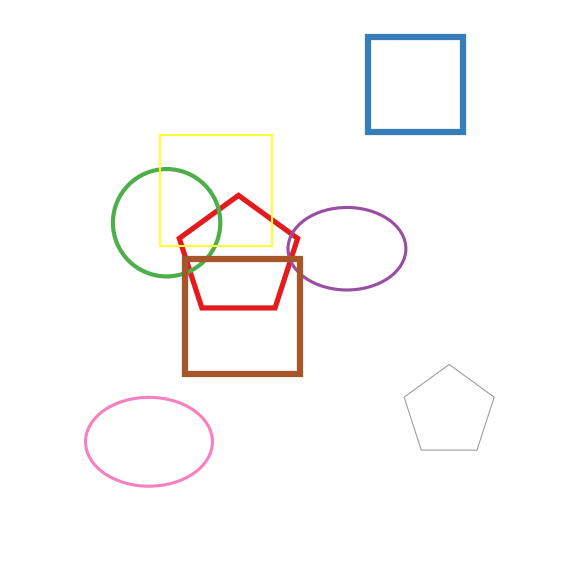[{"shape": "pentagon", "thickness": 2.5, "radius": 0.54, "center": [0.413, 0.553]}, {"shape": "square", "thickness": 3, "radius": 0.41, "center": [0.719, 0.853]}, {"shape": "circle", "thickness": 2, "radius": 0.46, "center": [0.289, 0.613]}, {"shape": "oval", "thickness": 1.5, "radius": 0.51, "center": [0.601, 0.568]}, {"shape": "square", "thickness": 1, "radius": 0.48, "center": [0.374, 0.67]}, {"shape": "square", "thickness": 3, "radius": 0.5, "center": [0.421, 0.451]}, {"shape": "oval", "thickness": 1.5, "radius": 0.55, "center": [0.258, 0.234]}, {"shape": "pentagon", "thickness": 0.5, "radius": 0.41, "center": [0.778, 0.286]}]